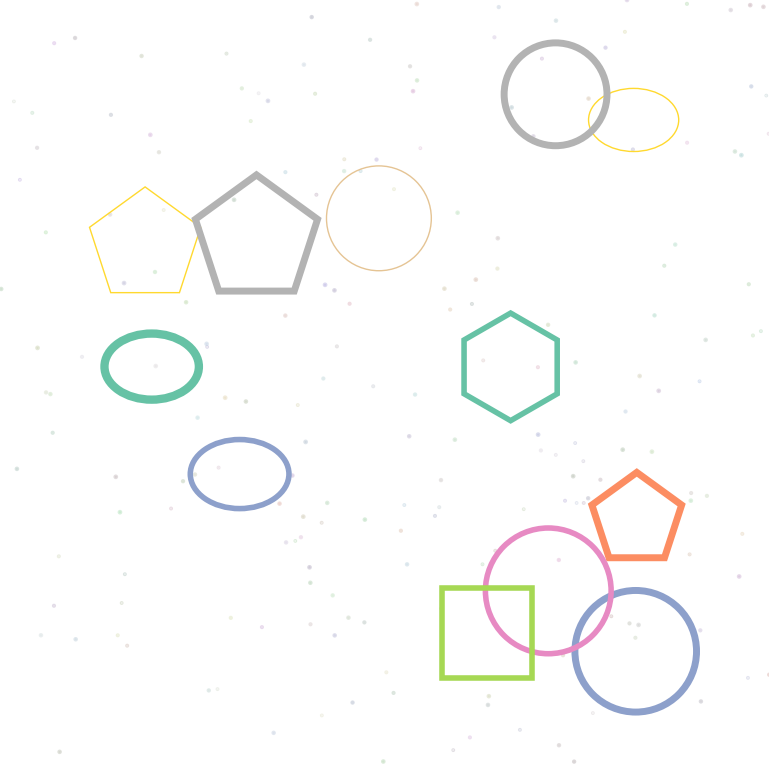[{"shape": "oval", "thickness": 3, "radius": 0.31, "center": [0.197, 0.524]}, {"shape": "hexagon", "thickness": 2, "radius": 0.35, "center": [0.663, 0.524]}, {"shape": "pentagon", "thickness": 2.5, "radius": 0.31, "center": [0.827, 0.325]}, {"shape": "circle", "thickness": 2.5, "radius": 0.39, "center": [0.826, 0.154]}, {"shape": "oval", "thickness": 2, "radius": 0.32, "center": [0.311, 0.384]}, {"shape": "circle", "thickness": 2, "radius": 0.41, "center": [0.712, 0.233]}, {"shape": "square", "thickness": 2, "radius": 0.29, "center": [0.633, 0.178]}, {"shape": "pentagon", "thickness": 0.5, "radius": 0.38, "center": [0.188, 0.681]}, {"shape": "oval", "thickness": 0.5, "radius": 0.29, "center": [0.823, 0.844]}, {"shape": "circle", "thickness": 0.5, "radius": 0.34, "center": [0.492, 0.716]}, {"shape": "circle", "thickness": 2.5, "radius": 0.33, "center": [0.722, 0.878]}, {"shape": "pentagon", "thickness": 2.5, "radius": 0.42, "center": [0.333, 0.689]}]